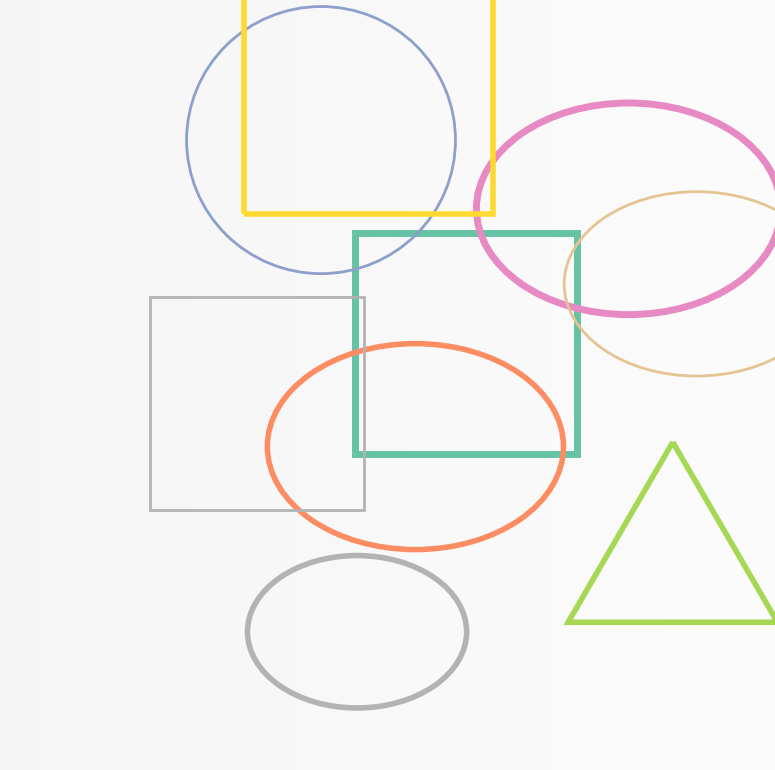[{"shape": "square", "thickness": 2.5, "radius": 0.72, "center": [0.602, 0.554]}, {"shape": "oval", "thickness": 2, "radius": 0.96, "center": [0.536, 0.42]}, {"shape": "circle", "thickness": 1, "radius": 0.87, "center": [0.414, 0.818]}, {"shape": "oval", "thickness": 2.5, "radius": 0.98, "center": [0.811, 0.729]}, {"shape": "triangle", "thickness": 2, "radius": 0.78, "center": [0.868, 0.27]}, {"shape": "square", "thickness": 2, "radius": 0.81, "center": [0.475, 0.884]}, {"shape": "oval", "thickness": 1, "radius": 0.86, "center": [0.899, 0.631]}, {"shape": "square", "thickness": 1, "radius": 0.69, "center": [0.331, 0.476]}, {"shape": "oval", "thickness": 2, "radius": 0.71, "center": [0.461, 0.18]}]